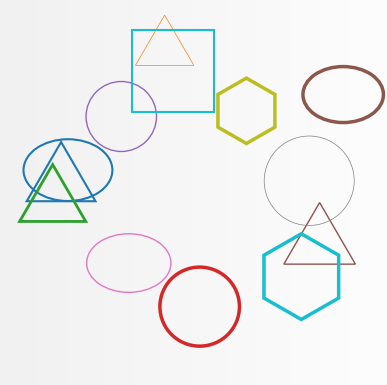[{"shape": "triangle", "thickness": 1.5, "radius": 0.51, "center": [0.158, 0.529]}, {"shape": "oval", "thickness": 1.5, "radius": 0.57, "center": [0.175, 0.558]}, {"shape": "triangle", "thickness": 0.5, "radius": 0.44, "center": [0.425, 0.874]}, {"shape": "triangle", "thickness": 2, "radius": 0.49, "center": [0.136, 0.474]}, {"shape": "circle", "thickness": 2.5, "radius": 0.51, "center": [0.515, 0.204]}, {"shape": "circle", "thickness": 1, "radius": 0.45, "center": [0.313, 0.697]}, {"shape": "oval", "thickness": 2.5, "radius": 0.52, "center": [0.886, 0.754]}, {"shape": "triangle", "thickness": 1, "radius": 0.53, "center": [0.825, 0.367]}, {"shape": "oval", "thickness": 1, "radius": 0.54, "center": [0.332, 0.317]}, {"shape": "circle", "thickness": 0.5, "radius": 0.58, "center": [0.798, 0.531]}, {"shape": "hexagon", "thickness": 2.5, "radius": 0.42, "center": [0.636, 0.712]}, {"shape": "square", "thickness": 1.5, "radius": 0.53, "center": [0.446, 0.815]}, {"shape": "hexagon", "thickness": 2.5, "radius": 0.56, "center": [0.778, 0.281]}]